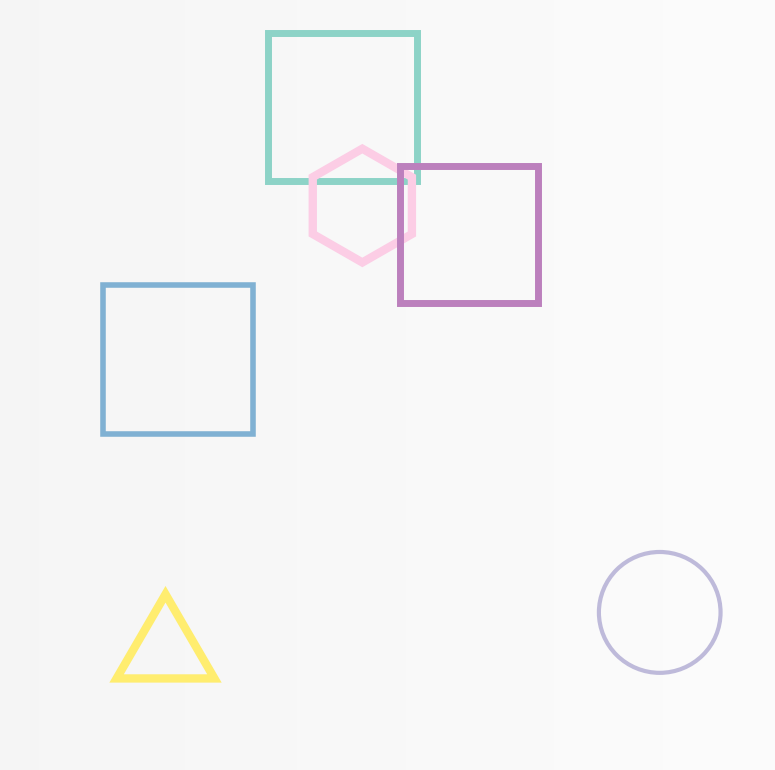[{"shape": "square", "thickness": 2.5, "radius": 0.48, "center": [0.441, 0.861]}, {"shape": "circle", "thickness": 1.5, "radius": 0.39, "center": [0.851, 0.205]}, {"shape": "square", "thickness": 2, "radius": 0.48, "center": [0.229, 0.533]}, {"shape": "hexagon", "thickness": 3, "radius": 0.37, "center": [0.468, 0.733]}, {"shape": "square", "thickness": 2.5, "radius": 0.44, "center": [0.605, 0.695]}, {"shape": "triangle", "thickness": 3, "radius": 0.36, "center": [0.214, 0.155]}]